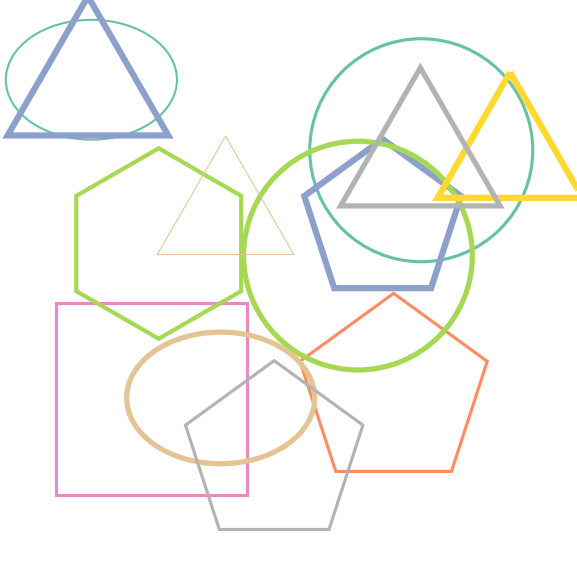[{"shape": "oval", "thickness": 1, "radius": 0.74, "center": [0.158, 0.861]}, {"shape": "circle", "thickness": 1.5, "radius": 0.97, "center": [0.729, 0.739]}, {"shape": "pentagon", "thickness": 1.5, "radius": 0.85, "center": [0.682, 0.321]}, {"shape": "pentagon", "thickness": 3, "radius": 0.71, "center": [0.663, 0.616]}, {"shape": "triangle", "thickness": 3, "radius": 0.8, "center": [0.152, 0.845]}, {"shape": "square", "thickness": 1.5, "radius": 0.83, "center": [0.263, 0.309]}, {"shape": "circle", "thickness": 2.5, "radius": 0.99, "center": [0.62, 0.557]}, {"shape": "hexagon", "thickness": 2, "radius": 0.82, "center": [0.275, 0.577]}, {"shape": "triangle", "thickness": 3, "radius": 0.72, "center": [0.883, 0.729]}, {"shape": "oval", "thickness": 2.5, "radius": 0.81, "center": [0.382, 0.31]}, {"shape": "triangle", "thickness": 0.5, "radius": 0.68, "center": [0.391, 0.627]}, {"shape": "pentagon", "thickness": 1.5, "radius": 0.81, "center": [0.475, 0.213]}, {"shape": "triangle", "thickness": 2.5, "radius": 0.8, "center": [0.728, 0.722]}]